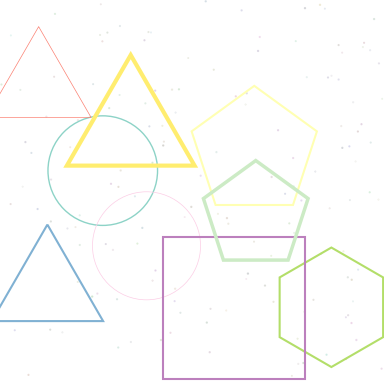[{"shape": "circle", "thickness": 1, "radius": 0.71, "center": [0.267, 0.557]}, {"shape": "pentagon", "thickness": 1.5, "radius": 0.86, "center": [0.66, 0.606]}, {"shape": "triangle", "thickness": 0.5, "radius": 0.79, "center": [0.1, 0.774]}, {"shape": "triangle", "thickness": 1.5, "radius": 0.84, "center": [0.123, 0.25]}, {"shape": "hexagon", "thickness": 1.5, "radius": 0.78, "center": [0.861, 0.202]}, {"shape": "circle", "thickness": 0.5, "radius": 0.7, "center": [0.381, 0.362]}, {"shape": "square", "thickness": 1.5, "radius": 0.92, "center": [0.607, 0.2]}, {"shape": "pentagon", "thickness": 2.5, "radius": 0.71, "center": [0.664, 0.44]}, {"shape": "triangle", "thickness": 3, "radius": 0.96, "center": [0.34, 0.666]}]